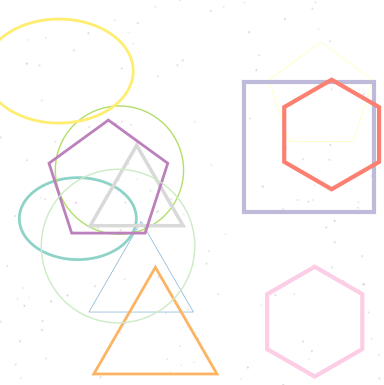[{"shape": "oval", "thickness": 2, "radius": 0.76, "center": [0.202, 0.432]}, {"shape": "pentagon", "thickness": 0.5, "radius": 0.71, "center": [0.833, 0.748]}, {"shape": "square", "thickness": 3, "radius": 0.84, "center": [0.803, 0.618]}, {"shape": "hexagon", "thickness": 3, "radius": 0.71, "center": [0.861, 0.651]}, {"shape": "triangle", "thickness": 0.5, "radius": 0.78, "center": [0.367, 0.268]}, {"shape": "triangle", "thickness": 2, "radius": 0.92, "center": [0.404, 0.121]}, {"shape": "circle", "thickness": 1, "radius": 0.83, "center": [0.31, 0.558]}, {"shape": "hexagon", "thickness": 3, "radius": 0.71, "center": [0.817, 0.165]}, {"shape": "triangle", "thickness": 2.5, "radius": 0.7, "center": [0.355, 0.483]}, {"shape": "pentagon", "thickness": 2, "radius": 0.81, "center": [0.282, 0.526]}, {"shape": "circle", "thickness": 1, "radius": 1.0, "center": [0.307, 0.361]}, {"shape": "oval", "thickness": 2, "radius": 0.97, "center": [0.153, 0.815]}]